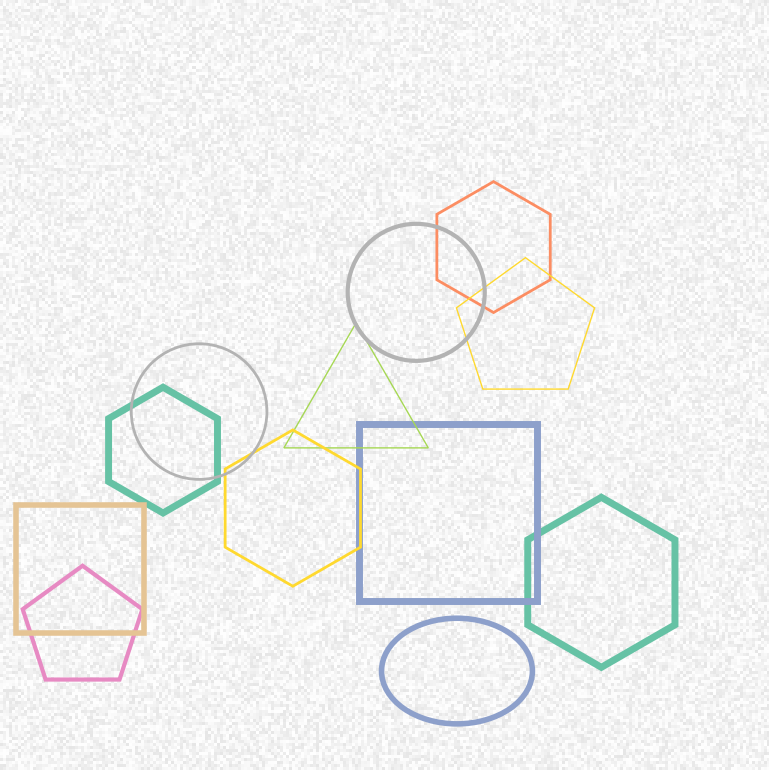[{"shape": "hexagon", "thickness": 2.5, "radius": 0.41, "center": [0.212, 0.415]}, {"shape": "hexagon", "thickness": 2.5, "radius": 0.55, "center": [0.781, 0.244]}, {"shape": "hexagon", "thickness": 1, "radius": 0.43, "center": [0.641, 0.679]}, {"shape": "oval", "thickness": 2, "radius": 0.49, "center": [0.593, 0.129]}, {"shape": "square", "thickness": 2.5, "radius": 0.58, "center": [0.582, 0.335]}, {"shape": "pentagon", "thickness": 1.5, "radius": 0.41, "center": [0.107, 0.184]}, {"shape": "triangle", "thickness": 0.5, "radius": 0.54, "center": [0.462, 0.472]}, {"shape": "hexagon", "thickness": 1, "radius": 0.51, "center": [0.38, 0.34]}, {"shape": "pentagon", "thickness": 0.5, "radius": 0.47, "center": [0.682, 0.571]}, {"shape": "square", "thickness": 2, "radius": 0.42, "center": [0.104, 0.261]}, {"shape": "circle", "thickness": 1, "radius": 0.44, "center": [0.259, 0.465]}, {"shape": "circle", "thickness": 1.5, "radius": 0.44, "center": [0.541, 0.62]}]